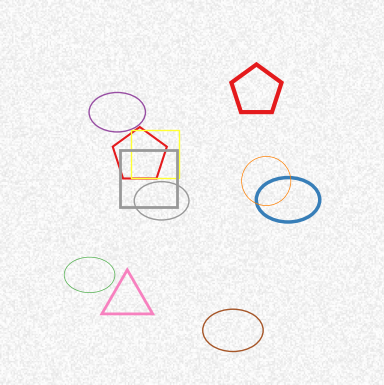[{"shape": "pentagon", "thickness": 1.5, "radius": 0.37, "center": [0.363, 0.596]}, {"shape": "pentagon", "thickness": 3, "radius": 0.34, "center": [0.666, 0.764]}, {"shape": "oval", "thickness": 2.5, "radius": 0.41, "center": [0.748, 0.481]}, {"shape": "oval", "thickness": 0.5, "radius": 0.33, "center": [0.233, 0.286]}, {"shape": "oval", "thickness": 1, "radius": 0.37, "center": [0.305, 0.709]}, {"shape": "circle", "thickness": 0.5, "radius": 0.32, "center": [0.691, 0.53]}, {"shape": "square", "thickness": 1, "radius": 0.31, "center": [0.403, 0.601]}, {"shape": "oval", "thickness": 1, "radius": 0.39, "center": [0.605, 0.142]}, {"shape": "triangle", "thickness": 2, "radius": 0.38, "center": [0.331, 0.223]}, {"shape": "oval", "thickness": 1, "radius": 0.36, "center": [0.42, 0.478]}, {"shape": "square", "thickness": 2, "radius": 0.37, "center": [0.386, 0.536]}]